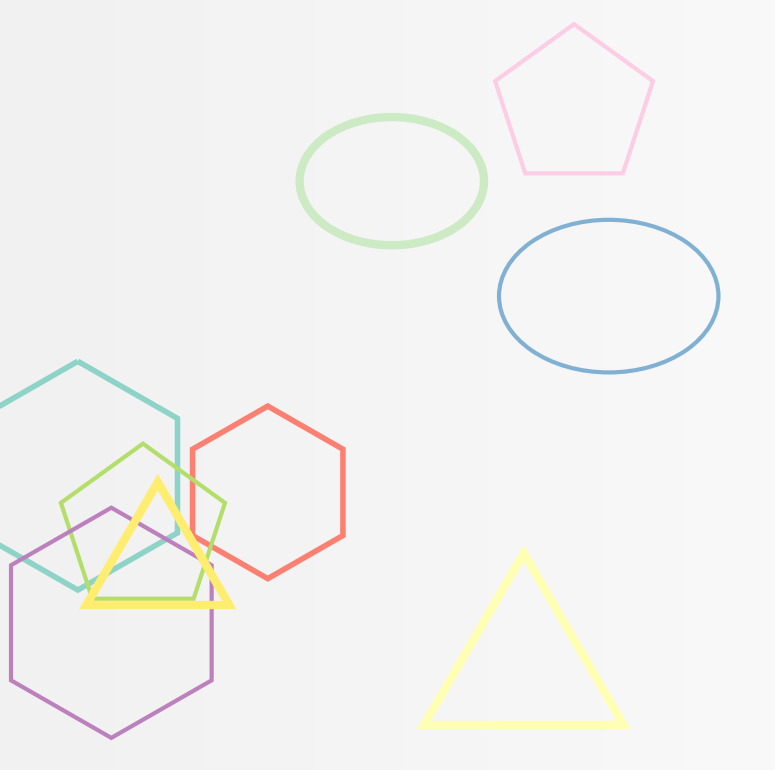[{"shape": "hexagon", "thickness": 2, "radius": 0.74, "center": [0.1, 0.382]}, {"shape": "triangle", "thickness": 3, "radius": 0.74, "center": [0.676, 0.133]}, {"shape": "hexagon", "thickness": 2, "radius": 0.56, "center": [0.345, 0.361]}, {"shape": "oval", "thickness": 1.5, "radius": 0.71, "center": [0.785, 0.615]}, {"shape": "pentagon", "thickness": 1.5, "radius": 0.56, "center": [0.184, 0.313]}, {"shape": "pentagon", "thickness": 1.5, "radius": 0.54, "center": [0.741, 0.862]}, {"shape": "hexagon", "thickness": 1.5, "radius": 0.75, "center": [0.144, 0.191]}, {"shape": "oval", "thickness": 3, "radius": 0.59, "center": [0.506, 0.765]}, {"shape": "triangle", "thickness": 3, "radius": 0.53, "center": [0.204, 0.268]}]